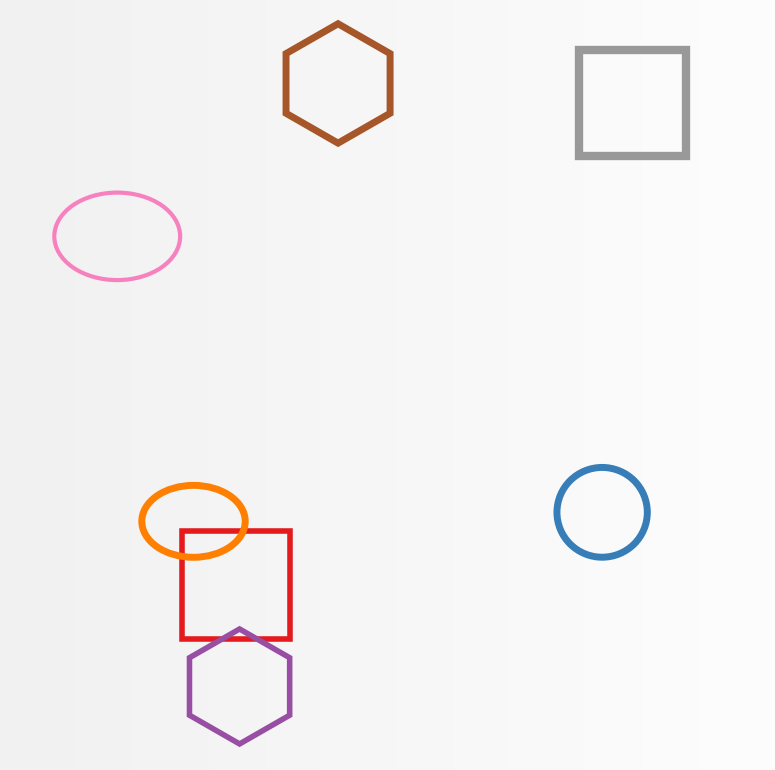[{"shape": "square", "thickness": 2, "radius": 0.35, "center": [0.304, 0.24]}, {"shape": "circle", "thickness": 2.5, "radius": 0.29, "center": [0.777, 0.335]}, {"shape": "hexagon", "thickness": 2, "radius": 0.37, "center": [0.309, 0.108]}, {"shape": "oval", "thickness": 2.5, "radius": 0.33, "center": [0.25, 0.323]}, {"shape": "hexagon", "thickness": 2.5, "radius": 0.39, "center": [0.436, 0.892]}, {"shape": "oval", "thickness": 1.5, "radius": 0.41, "center": [0.151, 0.693]}, {"shape": "square", "thickness": 3, "radius": 0.35, "center": [0.816, 0.867]}]